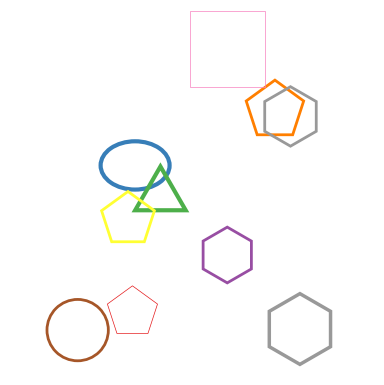[{"shape": "pentagon", "thickness": 0.5, "radius": 0.34, "center": [0.344, 0.189]}, {"shape": "oval", "thickness": 3, "radius": 0.45, "center": [0.351, 0.57]}, {"shape": "triangle", "thickness": 3, "radius": 0.38, "center": [0.417, 0.492]}, {"shape": "hexagon", "thickness": 2, "radius": 0.36, "center": [0.59, 0.338]}, {"shape": "pentagon", "thickness": 2, "radius": 0.39, "center": [0.714, 0.713]}, {"shape": "pentagon", "thickness": 2, "radius": 0.36, "center": [0.332, 0.43]}, {"shape": "circle", "thickness": 2, "radius": 0.4, "center": [0.202, 0.143]}, {"shape": "square", "thickness": 0.5, "radius": 0.49, "center": [0.591, 0.873]}, {"shape": "hexagon", "thickness": 2.5, "radius": 0.46, "center": [0.779, 0.145]}, {"shape": "hexagon", "thickness": 2, "radius": 0.39, "center": [0.755, 0.698]}]